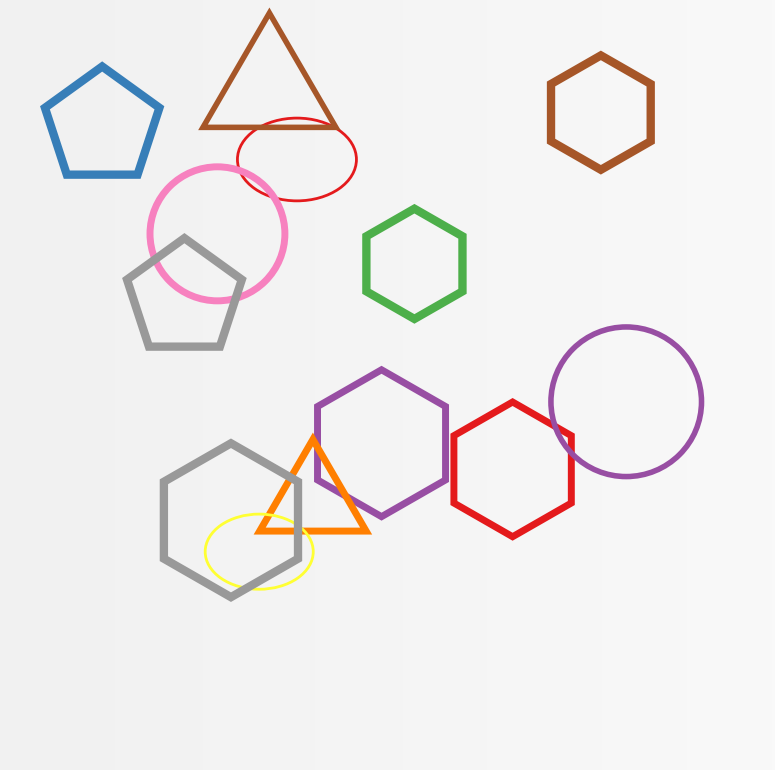[{"shape": "oval", "thickness": 1, "radius": 0.38, "center": [0.383, 0.793]}, {"shape": "hexagon", "thickness": 2.5, "radius": 0.44, "center": [0.661, 0.39]}, {"shape": "pentagon", "thickness": 3, "radius": 0.39, "center": [0.132, 0.836]}, {"shape": "hexagon", "thickness": 3, "radius": 0.36, "center": [0.535, 0.657]}, {"shape": "hexagon", "thickness": 2.5, "radius": 0.48, "center": [0.492, 0.424]}, {"shape": "circle", "thickness": 2, "radius": 0.49, "center": [0.808, 0.478]}, {"shape": "triangle", "thickness": 2.5, "radius": 0.4, "center": [0.404, 0.35]}, {"shape": "oval", "thickness": 1, "radius": 0.35, "center": [0.334, 0.284]}, {"shape": "hexagon", "thickness": 3, "radius": 0.37, "center": [0.775, 0.854]}, {"shape": "triangle", "thickness": 2, "radius": 0.49, "center": [0.348, 0.884]}, {"shape": "circle", "thickness": 2.5, "radius": 0.44, "center": [0.281, 0.696]}, {"shape": "hexagon", "thickness": 3, "radius": 0.5, "center": [0.298, 0.324]}, {"shape": "pentagon", "thickness": 3, "radius": 0.39, "center": [0.238, 0.613]}]